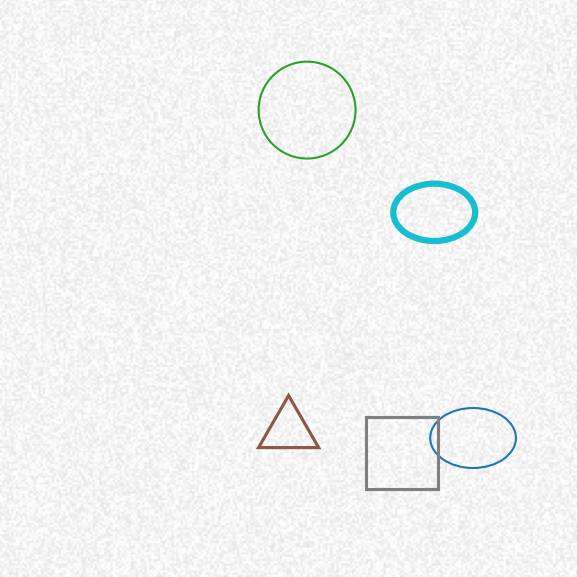[{"shape": "oval", "thickness": 1, "radius": 0.37, "center": [0.819, 0.241]}, {"shape": "circle", "thickness": 1, "radius": 0.42, "center": [0.532, 0.808]}, {"shape": "triangle", "thickness": 1.5, "radius": 0.3, "center": [0.5, 0.254]}, {"shape": "square", "thickness": 1.5, "radius": 0.31, "center": [0.696, 0.214]}, {"shape": "oval", "thickness": 3, "radius": 0.35, "center": [0.752, 0.631]}]